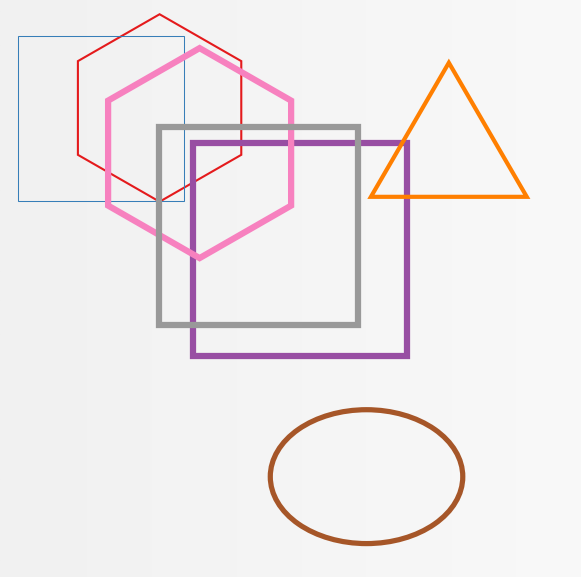[{"shape": "hexagon", "thickness": 1, "radius": 0.81, "center": [0.275, 0.812]}, {"shape": "square", "thickness": 0.5, "radius": 0.71, "center": [0.173, 0.794]}, {"shape": "square", "thickness": 3, "radius": 0.92, "center": [0.516, 0.567]}, {"shape": "triangle", "thickness": 2, "radius": 0.77, "center": [0.772, 0.736]}, {"shape": "oval", "thickness": 2.5, "radius": 0.83, "center": [0.631, 0.174]}, {"shape": "hexagon", "thickness": 3, "radius": 0.91, "center": [0.343, 0.734]}, {"shape": "square", "thickness": 3, "radius": 0.86, "center": [0.445, 0.608]}]